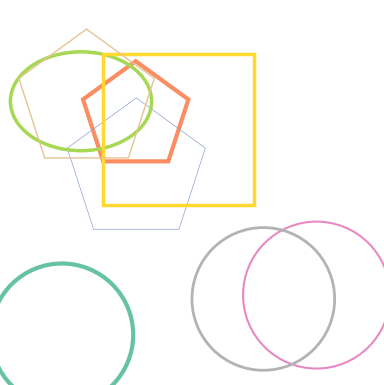[{"shape": "circle", "thickness": 3, "radius": 0.93, "center": [0.161, 0.13]}, {"shape": "pentagon", "thickness": 3, "radius": 0.72, "center": [0.353, 0.697]}, {"shape": "pentagon", "thickness": 0.5, "radius": 0.94, "center": [0.354, 0.557]}, {"shape": "circle", "thickness": 1.5, "radius": 0.95, "center": [0.822, 0.234]}, {"shape": "oval", "thickness": 2.5, "radius": 0.92, "center": [0.21, 0.737]}, {"shape": "square", "thickness": 2.5, "radius": 0.98, "center": [0.463, 0.664]}, {"shape": "pentagon", "thickness": 1, "radius": 0.92, "center": [0.225, 0.739]}, {"shape": "circle", "thickness": 2, "radius": 0.93, "center": [0.684, 0.224]}]